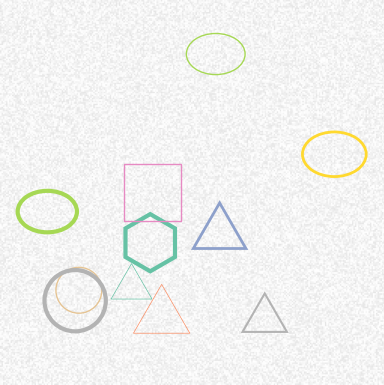[{"shape": "triangle", "thickness": 0.5, "radius": 0.31, "center": [0.342, 0.254]}, {"shape": "hexagon", "thickness": 3, "radius": 0.37, "center": [0.39, 0.37]}, {"shape": "triangle", "thickness": 0.5, "radius": 0.42, "center": [0.42, 0.177]}, {"shape": "triangle", "thickness": 2, "radius": 0.39, "center": [0.57, 0.394]}, {"shape": "square", "thickness": 1, "radius": 0.37, "center": [0.396, 0.5]}, {"shape": "oval", "thickness": 1, "radius": 0.38, "center": [0.56, 0.86]}, {"shape": "oval", "thickness": 3, "radius": 0.38, "center": [0.123, 0.45]}, {"shape": "oval", "thickness": 2, "radius": 0.41, "center": [0.868, 0.599]}, {"shape": "circle", "thickness": 1, "radius": 0.3, "center": [0.205, 0.246]}, {"shape": "circle", "thickness": 3, "radius": 0.4, "center": [0.195, 0.219]}, {"shape": "triangle", "thickness": 1.5, "radius": 0.33, "center": [0.688, 0.171]}]